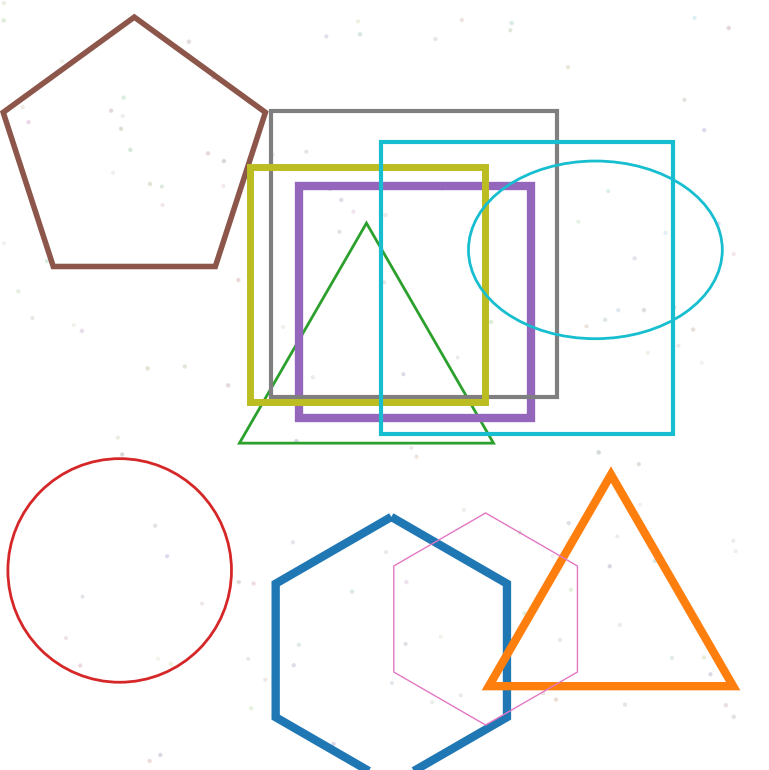[{"shape": "hexagon", "thickness": 3, "radius": 0.87, "center": [0.508, 0.155]}, {"shape": "triangle", "thickness": 3, "radius": 0.92, "center": [0.794, 0.2]}, {"shape": "triangle", "thickness": 1, "radius": 0.95, "center": [0.476, 0.52]}, {"shape": "circle", "thickness": 1, "radius": 0.73, "center": [0.155, 0.259]}, {"shape": "square", "thickness": 3, "radius": 0.75, "center": [0.539, 0.608]}, {"shape": "pentagon", "thickness": 2, "radius": 0.9, "center": [0.174, 0.799]}, {"shape": "hexagon", "thickness": 0.5, "radius": 0.69, "center": [0.631, 0.196]}, {"shape": "square", "thickness": 1.5, "radius": 0.93, "center": [0.538, 0.67]}, {"shape": "square", "thickness": 2.5, "radius": 0.76, "center": [0.477, 0.63]}, {"shape": "square", "thickness": 1.5, "radius": 0.95, "center": [0.685, 0.626]}, {"shape": "oval", "thickness": 1, "radius": 0.82, "center": [0.773, 0.675]}]